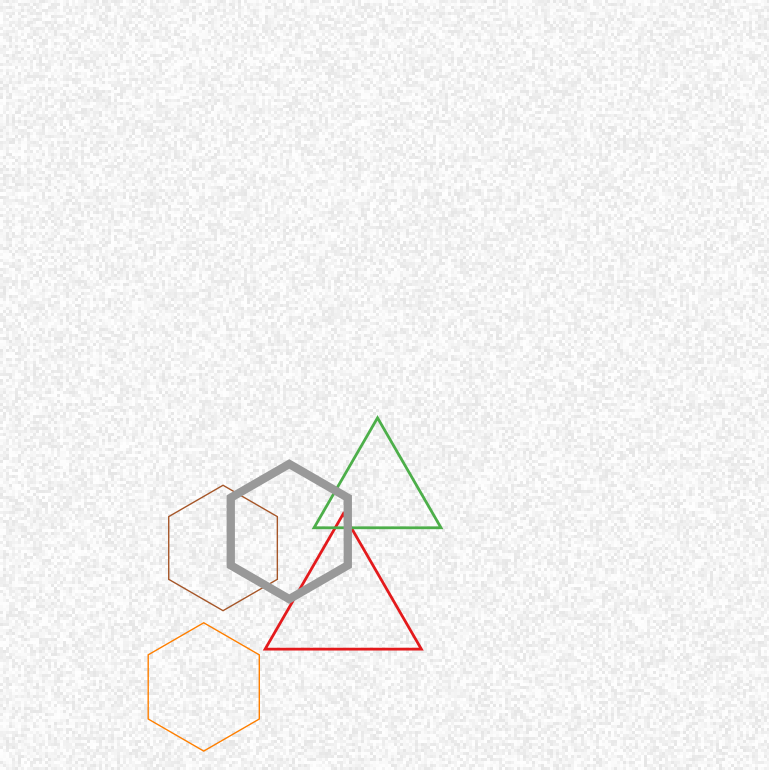[{"shape": "triangle", "thickness": 1, "radius": 0.59, "center": [0.446, 0.216]}, {"shape": "triangle", "thickness": 1, "radius": 0.48, "center": [0.49, 0.362]}, {"shape": "hexagon", "thickness": 0.5, "radius": 0.42, "center": [0.265, 0.108]}, {"shape": "hexagon", "thickness": 0.5, "radius": 0.41, "center": [0.29, 0.288]}, {"shape": "hexagon", "thickness": 3, "radius": 0.44, "center": [0.376, 0.31]}]